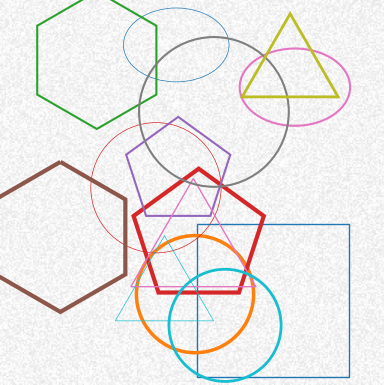[{"shape": "square", "thickness": 1, "radius": 0.99, "center": [0.709, 0.219]}, {"shape": "oval", "thickness": 0.5, "radius": 0.69, "center": [0.458, 0.883]}, {"shape": "circle", "thickness": 2.5, "radius": 0.76, "center": [0.507, 0.236]}, {"shape": "hexagon", "thickness": 1.5, "radius": 0.89, "center": [0.251, 0.844]}, {"shape": "circle", "thickness": 0.5, "radius": 0.85, "center": [0.405, 0.512]}, {"shape": "pentagon", "thickness": 3, "radius": 0.89, "center": [0.516, 0.384]}, {"shape": "pentagon", "thickness": 1.5, "radius": 0.71, "center": [0.463, 0.554]}, {"shape": "hexagon", "thickness": 3, "radius": 0.97, "center": [0.157, 0.385]}, {"shape": "triangle", "thickness": 1, "radius": 0.94, "center": [0.502, 0.349]}, {"shape": "oval", "thickness": 1.5, "radius": 0.72, "center": [0.766, 0.774]}, {"shape": "circle", "thickness": 1.5, "radius": 0.97, "center": [0.556, 0.709]}, {"shape": "triangle", "thickness": 2, "radius": 0.72, "center": [0.754, 0.82]}, {"shape": "circle", "thickness": 2, "radius": 0.73, "center": [0.584, 0.155]}, {"shape": "triangle", "thickness": 0.5, "radius": 0.74, "center": [0.427, 0.24]}]